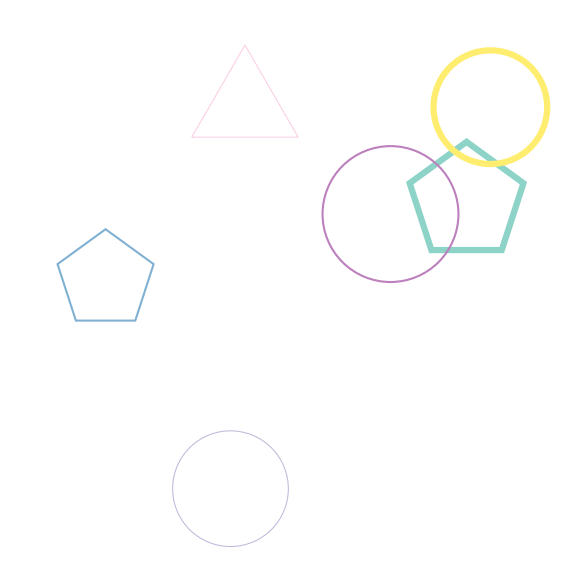[{"shape": "pentagon", "thickness": 3, "radius": 0.52, "center": [0.808, 0.65]}, {"shape": "circle", "thickness": 0.5, "radius": 0.5, "center": [0.399, 0.153]}, {"shape": "pentagon", "thickness": 1, "radius": 0.44, "center": [0.183, 0.515]}, {"shape": "triangle", "thickness": 0.5, "radius": 0.53, "center": [0.424, 0.815]}, {"shape": "circle", "thickness": 1, "radius": 0.59, "center": [0.676, 0.628]}, {"shape": "circle", "thickness": 3, "radius": 0.49, "center": [0.849, 0.814]}]